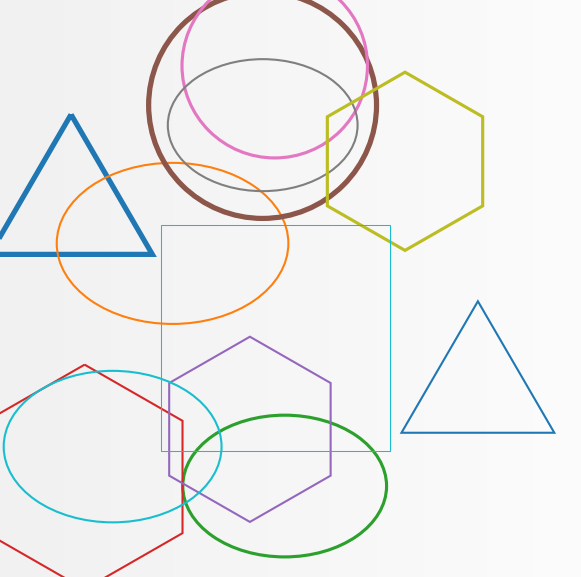[{"shape": "triangle", "thickness": 2.5, "radius": 0.81, "center": [0.122, 0.639]}, {"shape": "triangle", "thickness": 1, "radius": 0.76, "center": [0.822, 0.326]}, {"shape": "oval", "thickness": 1, "radius": 1.0, "center": [0.297, 0.578]}, {"shape": "oval", "thickness": 1.5, "radius": 0.88, "center": [0.49, 0.158]}, {"shape": "hexagon", "thickness": 1, "radius": 0.97, "center": [0.146, 0.173]}, {"shape": "hexagon", "thickness": 1, "radius": 0.8, "center": [0.43, 0.256]}, {"shape": "circle", "thickness": 2.5, "radius": 0.98, "center": [0.452, 0.817]}, {"shape": "circle", "thickness": 1.5, "radius": 0.8, "center": [0.473, 0.885]}, {"shape": "oval", "thickness": 1, "radius": 0.82, "center": [0.452, 0.782]}, {"shape": "hexagon", "thickness": 1.5, "radius": 0.77, "center": [0.697, 0.72]}, {"shape": "square", "thickness": 0.5, "radius": 0.98, "center": [0.474, 0.414]}, {"shape": "oval", "thickness": 1, "radius": 0.94, "center": [0.194, 0.226]}]